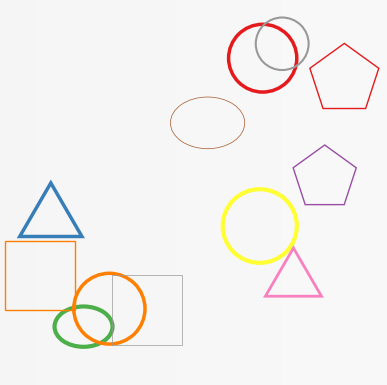[{"shape": "pentagon", "thickness": 1, "radius": 0.47, "center": [0.889, 0.794]}, {"shape": "circle", "thickness": 2.5, "radius": 0.44, "center": [0.678, 0.849]}, {"shape": "triangle", "thickness": 2.5, "radius": 0.46, "center": [0.131, 0.432]}, {"shape": "oval", "thickness": 3, "radius": 0.37, "center": [0.216, 0.152]}, {"shape": "pentagon", "thickness": 1, "radius": 0.43, "center": [0.838, 0.538]}, {"shape": "circle", "thickness": 2.5, "radius": 0.46, "center": [0.282, 0.198]}, {"shape": "square", "thickness": 1, "radius": 0.45, "center": [0.103, 0.285]}, {"shape": "circle", "thickness": 3, "radius": 0.48, "center": [0.67, 0.413]}, {"shape": "oval", "thickness": 0.5, "radius": 0.48, "center": [0.536, 0.681]}, {"shape": "triangle", "thickness": 2, "radius": 0.42, "center": [0.757, 0.272]}, {"shape": "square", "thickness": 0.5, "radius": 0.45, "center": [0.379, 0.195]}, {"shape": "circle", "thickness": 1.5, "radius": 0.34, "center": [0.728, 0.886]}]